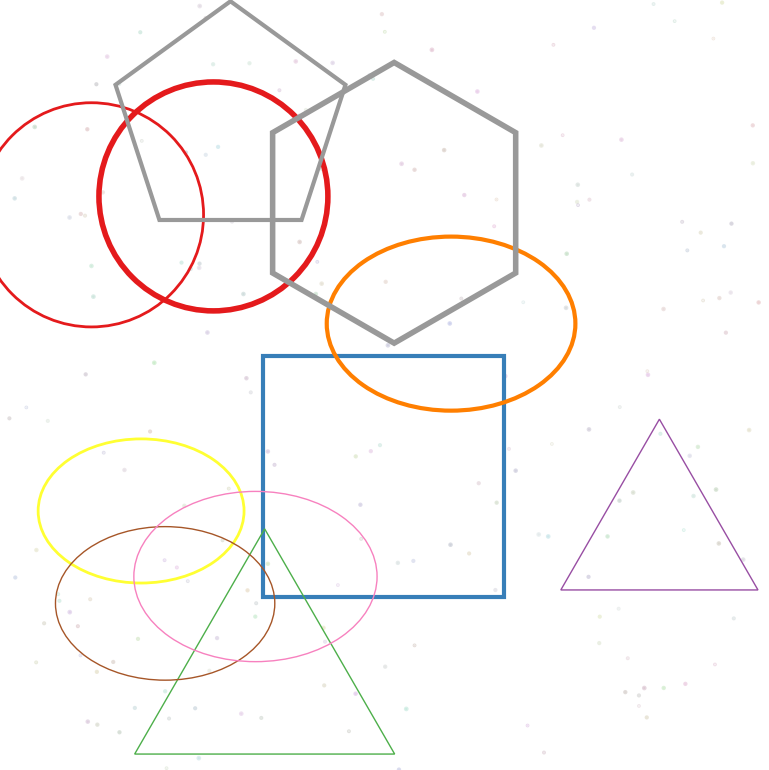[{"shape": "circle", "thickness": 2, "radius": 0.74, "center": [0.277, 0.745]}, {"shape": "circle", "thickness": 1, "radius": 0.73, "center": [0.119, 0.721]}, {"shape": "square", "thickness": 1.5, "radius": 0.78, "center": [0.499, 0.382]}, {"shape": "triangle", "thickness": 0.5, "radius": 0.97, "center": [0.344, 0.118]}, {"shape": "triangle", "thickness": 0.5, "radius": 0.74, "center": [0.856, 0.308]}, {"shape": "oval", "thickness": 1.5, "radius": 0.81, "center": [0.586, 0.58]}, {"shape": "oval", "thickness": 1, "radius": 0.67, "center": [0.183, 0.336]}, {"shape": "oval", "thickness": 0.5, "radius": 0.71, "center": [0.214, 0.216]}, {"shape": "oval", "thickness": 0.5, "radius": 0.79, "center": [0.332, 0.251]}, {"shape": "pentagon", "thickness": 1.5, "radius": 0.79, "center": [0.299, 0.841]}, {"shape": "hexagon", "thickness": 2, "radius": 0.91, "center": [0.512, 0.737]}]